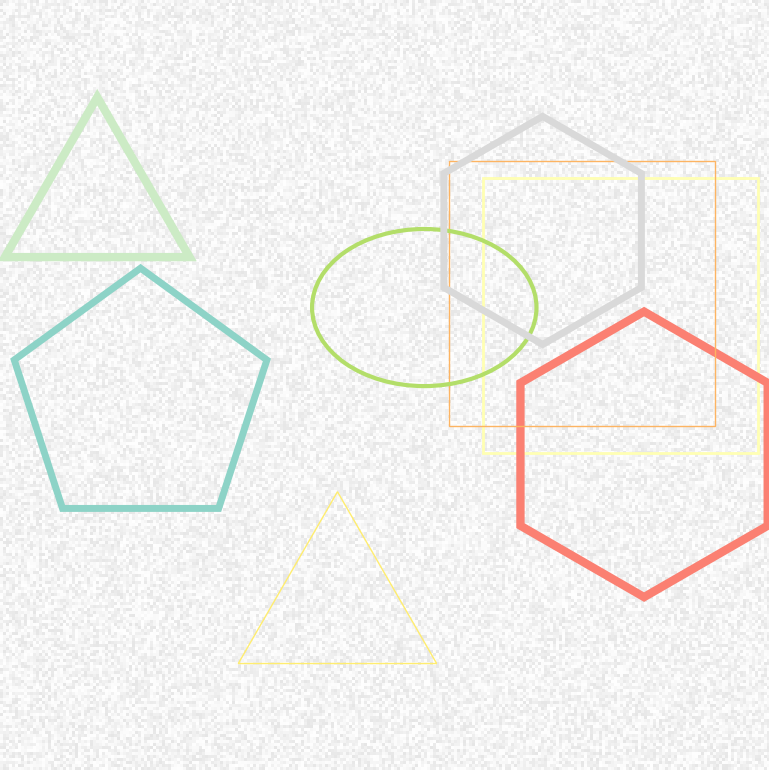[{"shape": "pentagon", "thickness": 2.5, "radius": 0.86, "center": [0.183, 0.479]}, {"shape": "square", "thickness": 1, "radius": 0.89, "center": [0.806, 0.59]}, {"shape": "hexagon", "thickness": 3, "radius": 0.93, "center": [0.836, 0.41]}, {"shape": "square", "thickness": 0.5, "radius": 0.86, "center": [0.755, 0.619]}, {"shape": "oval", "thickness": 1.5, "radius": 0.73, "center": [0.551, 0.601]}, {"shape": "hexagon", "thickness": 2.5, "radius": 0.74, "center": [0.705, 0.701]}, {"shape": "triangle", "thickness": 3, "radius": 0.69, "center": [0.126, 0.735]}, {"shape": "triangle", "thickness": 0.5, "radius": 0.74, "center": [0.438, 0.213]}]